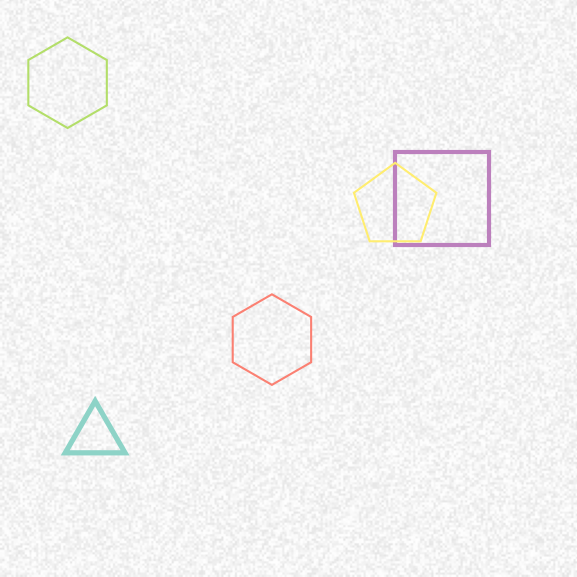[{"shape": "triangle", "thickness": 2.5, "radius": 0.3, "center": [0.165, 0.245]}, {"shape": "hexagon", "thickness": 1, "radius": 0.39, "center": [0.471, 0.411]}, {"shape": "hexagon", "thickness": 1, "radius": 0.39, "center": [0.117, 0.856]}, {"shape": "square", "thickness": 2, "radius": 0.41, "center": [0.766, 0.655]}, {"shape": "pentagon", "thickness": 1, "radius": 0.38, "center": [0.684, 0.642]}]